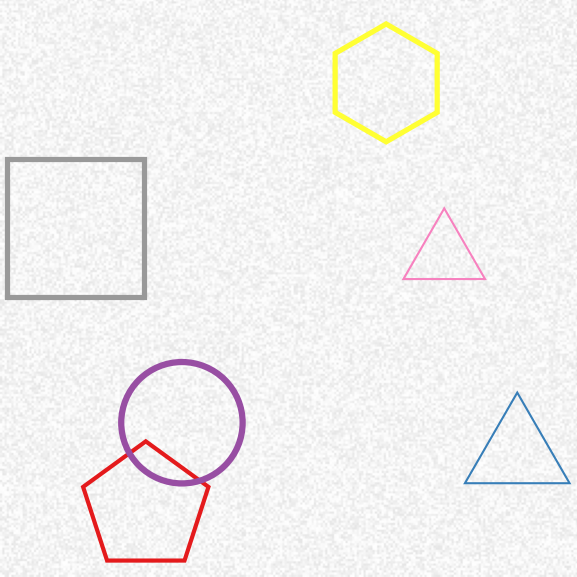[{"shape": "pentagon", "thickness": 2, "radius": 0.57, "center": [0.252, 0.121]}, {"shape": "triangle", "thickness": 1, "radius": 0.52, "center": [0.896, 0.215]}, {"shape": "circle", "thickness": 3, "radius": 0.53, "center": [0.315, 0.267]}, {"shape": "hexagon", "thickness": 2.5, "radius": 0.51, "center": [0.669, 0.856]}, {"shape": "triangle", "thickness": 1, "radius": 0.41, "center": [0.769, 0.557]}, {"shape": "square", "thickness": 2.5, "radius": 0.6, "center": [0.131, 0.604]}]